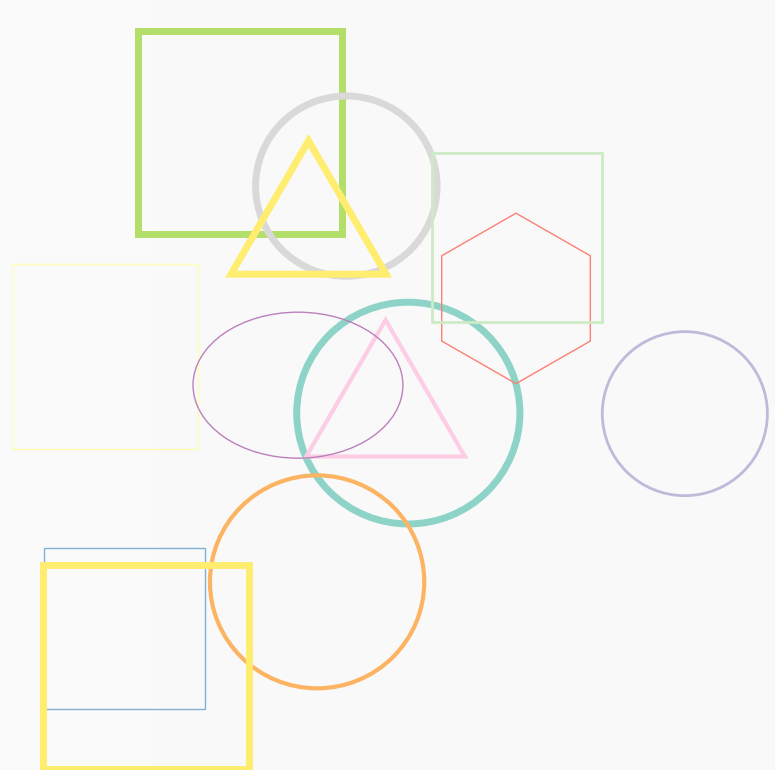[{"shape": "circle", "thickness": 2.5, "radius": 0.72, "center": [0.527, 0.464]}, {"shape": "square", "thickness": 0.5, "radius": 0.6, "center": [0.136, 0.537]}, {"shape": "circle", "thickness": 1, "radius": 0.53, "center": [0.884, 0.463]}, {"shape": "hexagon", "thickness": 0.5, "radius": 0.55, "center": [0.666, 0.612]}, {"shape": "square", "thickness": 0.5, "radius": 0.52, "center": [0.161, 0.184]}, {"shape": "circle", "thickness": 1.5, "radius": 0.69, "center": [0.409, 0.244]}, {"shape": "square", "thickness": 2.5, "radius": 0.66, "center": [0.309, 0.828]}, {"shape": "triangle", "thickness": 1.5, "radius": 0.59, "center": [0.497, 0.466]}, {"shape": "circle", "thickness": 2.5, "radius": 0.59, "center": [0.447, 0.758]}, {"shape": "oval", "thickness": 0.5, "radius": 0.68, "center": [0.384, 0.5]}, {"shape": "square", "thickness": 1, "radius": 0.55, "center": [0.667, 0.691]}, {"shape": "square", "thickness": 2.5, "radius": 0.66, "center": [0.188, 0.134]}, {"shape": "triangle", "thickness": 2.5, "radius": 0.58, "center": [0.398, 0.702]}]